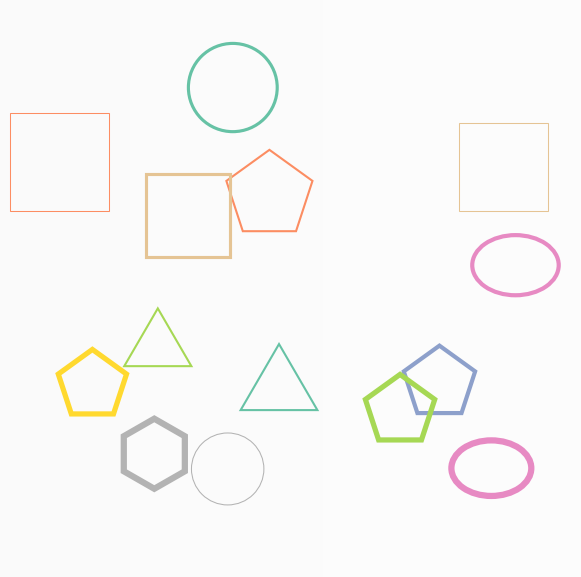[{"shape": "triangle", "thickness": 1, "radius": 0.38, "center": [0.48, 0.327]}, {"shape": "circle", "thickness": 1.5, "radius": 0.38, "center": [0.401, 0.848]}, {"shape": "square", "thickness": 0.5, "radius": 0.42, "center": [0.102, 0.718]}, {"shape": "pentagon", "thickness": 1, "radius": 0.39, "center": [0.464, 0.662]}, {"shape": "pentagon", "thickness": 2, "radius": 0.32, "center": [0.756, 0.336]}, {"shape": "oval", "thickness": 2, "radius": 0.37, "center": [0.887, 0.54]}, {"shape": "oval", "thickness": 3, "radius": 0.34, "center": [0.845, 0.188]}, {"shape": "pentagon", "thickness": 2.5, "radius": 0.31, "center": [0.688, 0.288]}, {"shape": "triangle", "thickness": 1, "radius": 0.33, "center": [0.272, 0.398]}, {"shape": "pentagon", "thickness": 2.5, "radius": 0.31, "center": [0.159, 0.332]}, {"shape": "square", "thickness": 1.5, "radius": 0.36, "center": [0.324, 0.626]}, {"shape": "square", "thickness": 0.5, "radius": 0.38, "center": [0.866, 0.711]}, {"shape": "circle", "thickness": 0.5, "radius": 0.31, "center": [0.392, 0.187]}, {"shape": "hexagon", "thickness": 3, "radius": 0.3, "center": [0.265, 0.213]}]